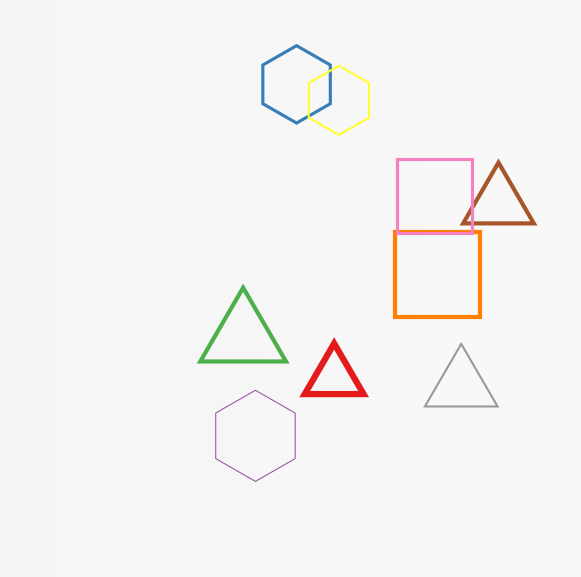[{"shape": "triangle", "thickness": 3, "radius": 0.29, "center": [0.575, 0.346]}, {"shape": "hexagon", "thickness": 1.5, "radius": 0.34, "center": [0.51, 0.853]}, {"shape": "triangle", "thickness": 2, "radius": 0.43, "center": [0.418, 0.416]}, {"shape": "hexagon", "thickness": 0.5, "radius": 0.39, "center": [0.439, 0.244]}, {"shape": "square", "thickness": 2, "radius": 0.36, "center": [0.753, 0.524]}, {"shape": "hexagon", "thickness": 1, "radius": 0.3, "center": [0.583, 0.825]}, {"shape": "triangle", "thickness": 2, "radius": 0.35, "center": [0.858, 0.647]}, {"shape": "square", "thickness": 1.5, "radius": 0.32, "center": [0.748, 0.66]}, {"shape": "triangle", "thickness": 1, "radius": 0.36, "center": [0.794, 0.331]}]